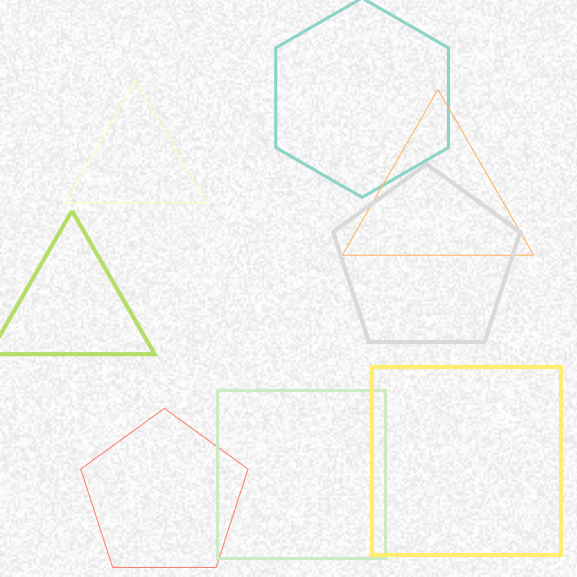[{"shape": "hexagon", "thickness": 1.5, "radius": 0.86, "center": [0.627, 0.83]}, {"shape": "triangle", "thickness": 0.5, "radius": 0.71, "center": [0.235, 0.718]}, {"shape": "pentagon", "thickness": 0.5, "radius": 0.76, "center": [0.285, 0.14]}, {"shape": "triangle", "thickness": 0.5, "radius": 0.96, "center": [0.758, 0.653]}, {"shape": "triangle", "thickness": 2, "radius": 0.83, "center": [0.125, 0.469]}, {"shape": "pentagon", "thickness": 2, "radius": 0.85, "center": [0.739, 0.545]}, {"shape": "square", "thickness": 1.5, "radius": 0.73, "center": [0.522, 0.178]}, {"shape": "square", "thickness": 2, "radius": 0.82, "center": [0.808, 0.201]}]